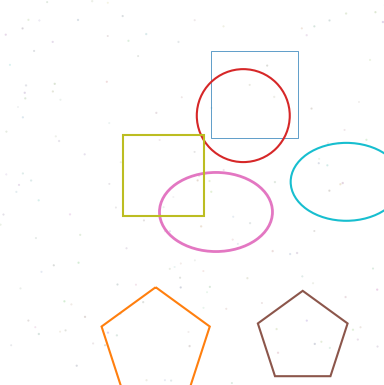[{"shape": "square", "thickness": 0.5, "radius": 0.56, "center": [0.661, 0.755]}, {"shape": "pentagon", "thickness": 1.5, "radius": 0.74, "center": [0.404, 0.106]}, {"shape": "circle", "thickness": 1.5, "radius": 0.6, "center": [0.632, 0.7]}, {"shape": "pentagon", "thickness": 1.5, "radius": 0.61, "center": [0.786, 0.122]}, {"shape": "oval", "thickness": 2, "radius": 0.73, "center": [0.561, 0.449]}, {"shape": "square", "thickness": 1.5, "radius": 0.53, "center": [0.424, 0.544]}, {"shape": "oval", "thickness": 1.5, "radius": 0.72, "center": [0.9, 0.528]}]